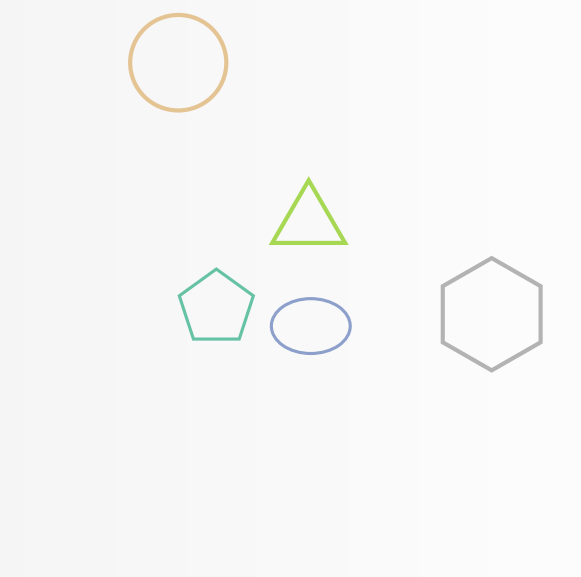[{"shape": "pentagon", "thickness": 1.5, "radius": 0.33, "center": [0.372, 0.466]}, {"shape": "oval", "thickness": 1.5, "radius": 0.34, "center": [0.535, 0.434]}, {"shape": "triangle", "thickness": 2, "radius": 0.36, "center": [0.531, 0.615]}, {"shape": "circle", "thickness": 2, "radius": 0.41, "center": [0.307, 0.891]}, {"shape": "hexagon", "thickness": 2, "radius": 0.49, "center": [0.846, 0.455]}]